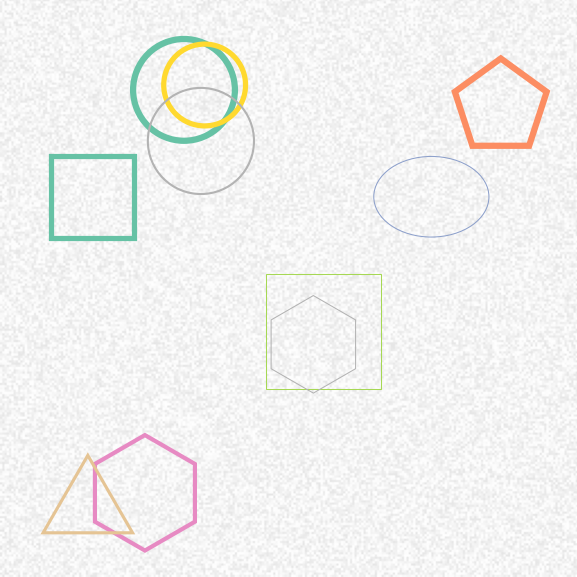[{"shape": "circle", "thickness": 3, "radius": 0.44, "center": [0.319, 0.844]}, {"shape": "square", "thickness": 2.5, "radius": 0.36, "center": [0.161, 0.658]}, {"shape": "pentagon", "thickness": 3, "radius": 0.42, "center": [0.867, 0.814]}, {"shape": "oval", "thickness": 0.5, "radius": 0.5, "center": [0.747, 0.658]}, {"shape": "hexagon", "thickness": 2, "radius": 0.5, "center": [0.251, 0.146]}, {"shape": "square", "thickness": 0.5, "radius": 0.5, "center": [0.56, 0.426]}, {"shape": "circle", "thickness": 2.5, "radius": 0.35, "center": [0.354, 0.852]}, {"shape": "triangle", "thickness": 1.5, "radius": 0.45, "center": [0.152, 0.121]}, {"shape": "circle", "thickness": 1, "radius": 0.46, "center": [0.348, 0.755]}, {"shape": "hexagon", "thickness": 0.5, "radius": 0.42, "center": [0.543, 0.403]}]